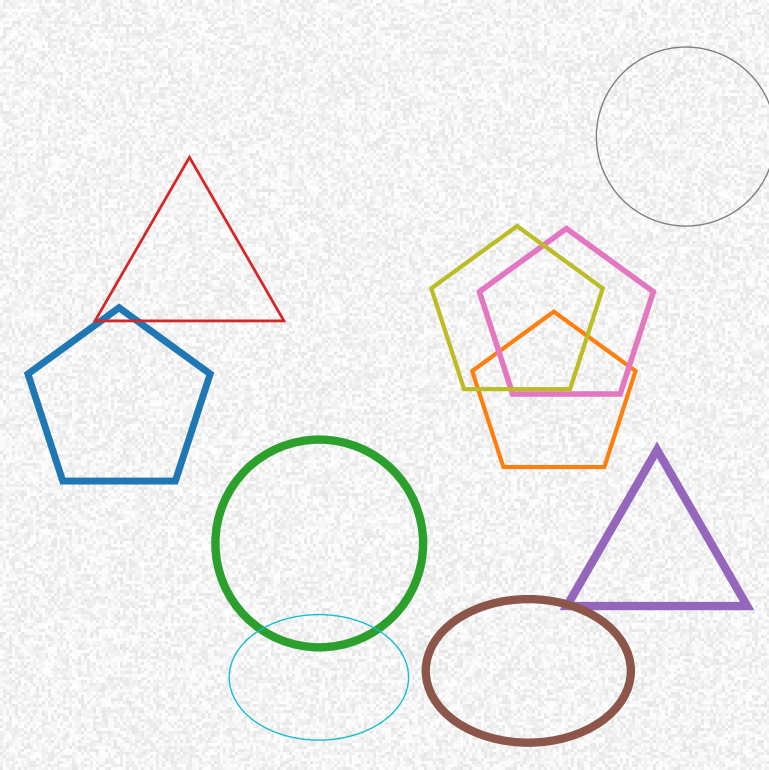[{"shape": "pentagon", "thickness": 2.5, "radius": 0.62, "center": [0.155, 0.476]}, {"shape": "pentagon", "thickness": 1.5, "radius": 0.56, "center": [0.719, 0.484]}, {"shape": "circle", "thickness": 3, "radius": 0.67, "center": [0.415, 0.294]}, {"shape": "triangle", "thickness": 1, "radius": 0.71, "center": [0.246, 0.654]}, {"shape": "triangle", "thickness": 3, "radius": 0.68, "center": [0.853, 0.281]}, {"shape": "oval", "thickness": 3, "radius": 0.67, "center": [0.686, 0.129]}, {"shape": "pentagon", "thickness": 2, "radius": 0.59, "center": [0.736, 0.584]}, {"shape": "circle", "thickness": 0.5, "radius": 0.58, "center": [0.891, 0.823]}, {"shape": "pentagon", "thickness": 1.5, "radius": 0.59, "center": [0.671, 0.589]}, {"shape": "oval", "thickness": 0.5, "radius": 0.58, "center": [0.414, 0.12]}]